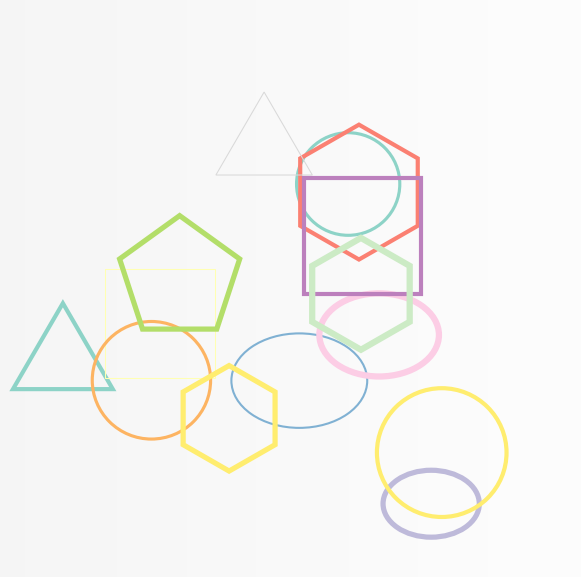[{"shape": "circle", "thickness": 1.5, "radius": 0.44, "center": [0.599, 0.68]}, {"shape": "triangle", "thickness": 2, "radius": 0.5, "center": [0.108, 0.375]}, {"shape": "square", "thickness": 0.5, "radius": 0.47, "center": [0.275, 0.439]}, {"shape": "oval", "thickness": 2.5, "radius": 0.41, "center": [0.742, 0.127]}, {"shape": "hexagon", "thickness": 2, "radius": 0.58, "center": [0.618, 0.667]}, {"shape": "oval", "thickness": 1, "radius": 0.58, "center": [0.515, 0.34]}, {"shape": "circle", "thickness": 1.5, "radius": 0.51, "center": [0.261, 0.341]}, {"shape": "pentagon", "thickness": 2.5, "radius": 0.54, "center": [0.309, 0.517]}, {"shape": "oval", "thickness": 3, "radius": 0.51, "center": [0.652, 0.419]}, {"shape": "triangle", "thickness": 0.5, "radius": 0.48, "center": [0.454, 0.744]}, {"shape": "square", "thickness": 2, "radius": 0.5, "center": [0.624, 0.59]}, {"shape": "hexagon", "thickness": 3, "radius": 0.48, "center": [0.621, 0.49]}, {"shape": "hexagon", "thickness": 2.5, "radius": 0.46, "center": [0.394, 0.275]}, {"shape": "circle", "thickness": 2, "radius": 0.56, "center": [0.76, 0.215]}]